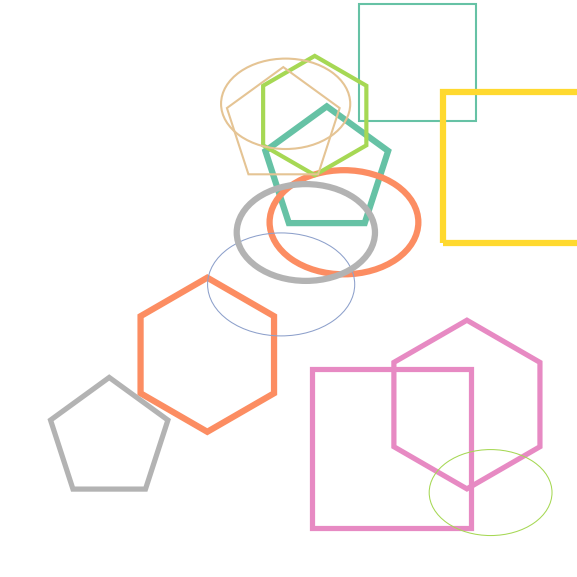[{"shape": "pentagon", "thickness": 3, "radius": 0.56, "center": [0.566, 0.703]}, {"shape": "square", "thickness": 1, "radius": 0.51, "center": [0.722, 0.891]}, {"shape": "oval", "thickness": 3, "radius": 0.64, "center": [0.596, 0.614]}, {"shape": "hexagon", "thickness": 3, "radius": 0.67, "center": [0.359, 0.385]}, {"shape": "oval", "thickness": 0.5, "radius": 0.64, "center": [0.487, 0.507]}, {"shape": "square", "thickness": 2.5, "radius": 0.69, "center": [0.678, 0.222]}, {"shape": "hexagon", "thickness": 2.5, "radius": 0.73, "center": [0.809, 0.299]}, {"shape": "oval", "thickness": 0.5, "radius": 0.53, "center": [0.85, 0.146]}, {"shape": "hexagon", "thickness": 2, "radius": 0.52, "center": [0.545, 0.799]}, {"shape": "square", "thickness": 3, "radius": 0.65, "center": [0.898, 0.709]}, {"shape": "oval", "thickness": 1, "radius": 0.56, "center": [0.495, 0.819]}, {"shape": "pentagon", "thickness": 1, "radius": 0.51, "center": [0.491, 0.78]}, {"shape": "pentagon", "thickness": 2.5, "radius": 0.53, "center": [0.189, 0.239]}, {"shape": "oval", "thickness": 3, "radius": 0.6, "center": [0.53, 0.597]}]